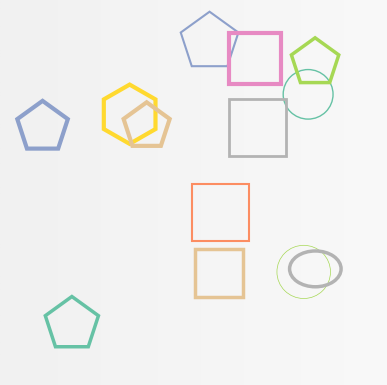[{"shape": "pentagon", "thickness": 2.5, "radius": 0.36, "center": [0.185, 0.158]}, {"shape": "circle", "thickness": 1, "radius": 0.32, "center": [0.795, 0.755]}, {"shape": "square", "thickness": 1.5, "radius": 0.37, "center": [0.569, 0.449]}, {"shape": "pentagon", "thickness": 1.5, "radius": 0.39, "center": [0.541, 0.891]}, {"shape": "pentagon", "thickness": 3, "radius": 0.34, "center": [0.11, 0.669]}, {"shape": "square", "thickness": 3, "radius": 0.33, "center": [0.658, 0.847]}, {"shape": "circle", "thickness": 0.5, "radius": 0.35, "center": [0.784, 0.294]}, {"shape": "pentagon", "thickness": 2.5, "radius": 0.32, "center": [0.813, 0.837]}, {"shape": "hexagon", "thickness": 3, "radius": 0.38, "center": [0.335, 0.703]}, {"shape": "pentagon", "thickness": 3, "radius": 0.31, "center": [0.378, 0.672]}, {"shape": "square", "thickness": 2.5, "radius": 0.31, "center": [0.565, 0.291]}, {"shape": "oval", "thickness": 2.5, "radius": 0.33, "center": [0.814, 0.302]}, {"shape": "square", "thickness": 2, "radius": 0.37, "center": [0.664, 0.669]}]